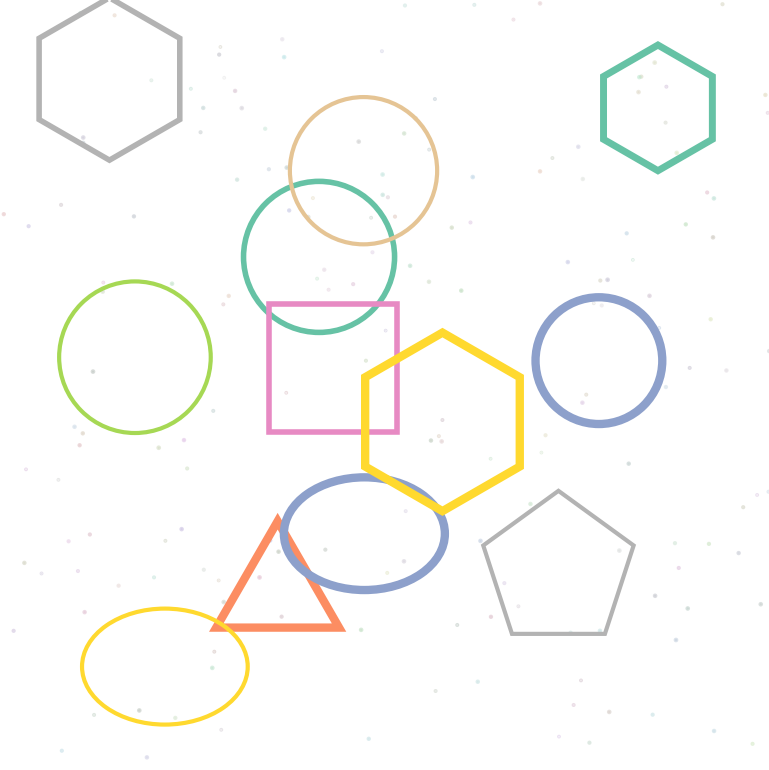[{"shape": "hexagon", "thickness": 2.5, "radius": 0.41, "center": [0.854, 0.86]}, {"shape": "circle", "thickness": 2, "radius": 0.49, "center": [0.414, 0.666]}, {"shape": "triangle", "thickness": 3, "radius": 0.46, "center": [0.361, 0.231]}, {"shape": "circle", "thickness": 3, "radius": 0.41, "center": [0.778, 0.532]}, {"shape": "oval", "thickness": 3, "radius": 0.52, "center": [0.473, 0.307]}, {"shape": "square", "thickness": 2, "radius": 0.42, "center": [0.432, 0.522]}, {"shape": "circle", "thickness": 1.5, "radius": 0.49, "center": [0.175, 0.536]}, {"shape": "hexagon", "thickness": 3, "radius": 0.58, "center": [0.575, 0.452]}, {"shape": "oval", "thickness": 1.5, "radius": 0.54, "center": [0.214, 0.134]}, {"shape": "circle", "thickness": 1.5, "radius": 0.48, "center": [0.472, 0.778]}, {"shape": "pentagon", "thickness": 1.5, "radius": 0.51, "center": [0.725, 0.26]}, {"shape": "hexagon", "thickness": 2, "radius": 0.53, "center": [0.142, 0.897]}]